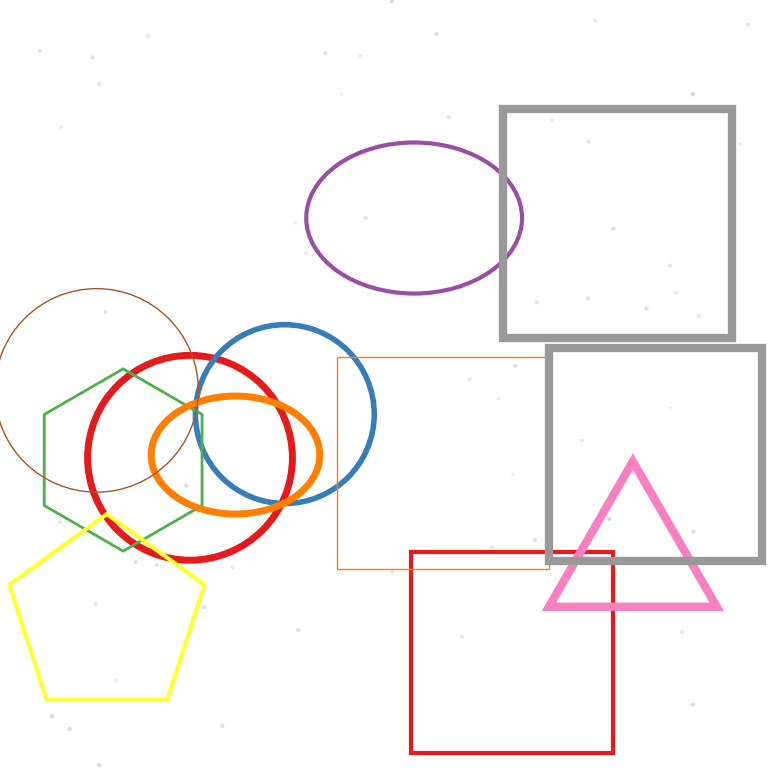[{"shape": "circle", "thickness": 2.5, "radius": 0.66, "center": [0.247, 0.405]}, {"shape": "square", "thickness": 1.5, "radius": 0.65, "center": [0.665, 0.153]}, {"shape": "circle", "thickness": 2, "radius": 0.58, "center": [0.37, 0.462]}, {"shape": "hexagon", "thickness": 1, "radius": 0.59, "center": [0.16, 0.403]}, {"shape": "oval", "thickness": 1.5, "radius": 0.7, "center": [0.538, 0.717]}, {"shape": "oval", "thickness": 2.5, "radius": 0.55, "center": [0.306, 0.409]}, {"shape": "square", "thickness": 0.5, "radius": 0.69, "center": [0.576, 0.399]}, {"shape": "pentagon", "thickness": 1.5, "radius": 0.67, "center": [0.139, 0.199]}, {"shape": "circle", "thickness": 0.5, "radius": 0.66, "center": [0.125, 0.493]}, {"shape": "triangle", "thickness": 3, "radius": 0.63, "center": [0.822, 0.275]}, {"shape": "square", "thickness": 3, "radius": 0.69, "center": [0.851, 0.41]}, {"shape": "square", "thickness": 3, "radius": 0.74, "center": [0.802, 0.71]}]